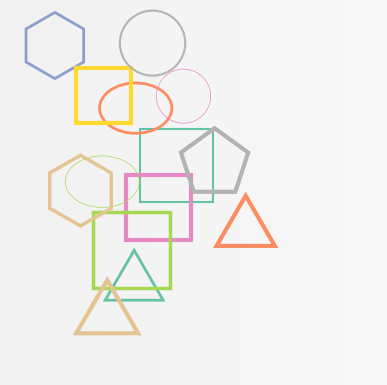[{"shape": "triangle", "thickness": 2, "radius": 0.43, "center": [0.346, 0.263]}, {"shape": "square", "thickness": 1.5, "radius": 0.48, "center": [0.456, 0.57]}, {"shape": "oval", "thickness": 2, "radius": 0.47, "center": [0.35, 0.719]}, {"shape": "triangle", "thickness": 3, "radius": 0.43, "center": [0.634, 0.405]}, {"shape": "hexagon", "thickness": 2, "radius": 0.43, "center": [0.142, 0.882]}, {"shape": "square", "thickness": 3, "radius": 0.42, "center": [0.409, 0.461]}, {"shape": "circle", "thickness": 0.5, "radius": 0.35, "center": [0.474, 0.75]}, {"shape": "square", "thickness": 2.5, "radius": 0.49, "center": [0.34, 0.35]}, {"shape": "oval", "thickness": 0.5, "radius": 0.48, "center": [0.264, 0.528]}, {"shape": "square", "thickness": 3, "radius": 0.36, "center": [0.267, 0.752]}, {"shape": "triangle", "thickness": 3, "radius": 0.46, "center": [0.277, 0.18]}, {"shape": "hexagon", "thickness": 2.5, "radius": 0.46, "center": [0.208, 0.505]}, {"shape": "circle", "thickness": 1.5, "radius": 0.42, "center": [0.394, 0.888]}, {"shape": "pentagon", "thickness": 3, "radius": 0.46, "center": [0.554, 0.576]}]